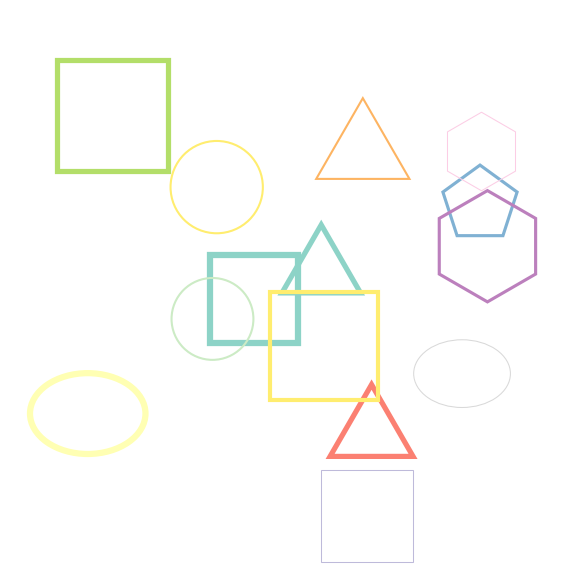[{"shape": "square", "thickness": 3, "radius": 0.38, "center": [0.44, 0.482]}, {"shape": "triangle", "thickness": 2.5, "radius": 0.39, "center": [0.556, 0.531]}, {"shape": "oval", "thickness": 3, "radius": 0.5, "center": [0.152, 0.283]}, {"shape": "square", "thickness": 0.5, "radius": 0.4, "center": [0.636, 0.105]}, {"shape": "triangle", "thickness": 2.5, "radius": 0.41, "center": [0.643, 0.25]}, {"shape": "pentagon", "thickness": 1.5, "radius": 0.34, "center": [0.831, 0.646]}, {"shape": "triangle", "thickness": 1, "radius": 0.47, "center": [0.628, 0.736]}, {"shape": "square", "thickness": 2.5, "radius": 0.48, "center": [0.194, 0.799]}, {"shape": "hexagon", "thickness": 0.5, "radius": 0.34, "center": [0.834, 0.737]}, {"shape": "oval", "thickness": 0.5, "radius": 0.42, "center": [0.8, 0.352]}, {"shape": "hexagon", "thickness": 1.5, "radius": 0.48, "center": [0.844, 0.573]}, {"shape": "circle", "thickness": 1, "radius": 0.35, "center": [0.368, 0.447]}, {"shape": "square", "thickness": 2, "radius": 0.47, "center": [0.561, 0.4]}, {"shape": "circle", "thickness": 1, "radius": 0.4, "center": [0.375, 0.675]}]